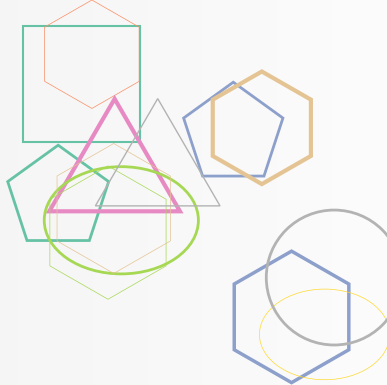[{"shape": "pentagon", "thickness": 2, "radius": 0.68, "center": [0.15, 0.486]}, {"shape": "square", "thickness": 1.5, "radius": 0.76, "center": [0.211, 0.782]}, {"shape": "hexagon", "thickness": 0.5, "radius": 0.7, "center": [0.237, 0.859]}, {"shape": "hexagon", "thickness": 2.5, "radius": 0.85, "center": [0.752, 0.177]}, {"shape": "pentagon", "thickness": 2, "radius": 0.67, "center": [0.602, 0.652]}, {"shape": "triangle", "thickness": 3, "radius": 0.97, "center": [0.296, 0.548]}, {"shape": "oval", "thickness": 2, "radius": 0.99, "center": [0.313, 0.428]}, {"shape": "hexagon", "thickness": 0.5, "radius": 0.87, "center": [0.279, 0.396]}, {"shape": "oval", "thickness": 0.5, "radius": 0.84, "center": [0.838, 0.131]}, {"shape": "hexagon", "thickness": 3, "radius": 0.73, "center": [0.676, 0.668]}, {"shape": "hexagon", "thickness": 0.5, "radius": 0.84, "center": [0.293, 0.459]}, {"shape": "circle", "thickness": 2, "radius": 0.88, "center": [0.862, 0.279]}, {"shape": "triangle", "thickness": 1, "radius": 0.93, "center": [0.407, 0.558]}]